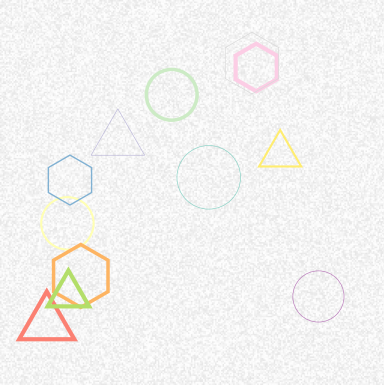[{"shape": "circle", "thickness": 0.5, "radius": 0.41, "center": [0.542, 0.539]}, {"shape": "circle", "thickness": 1.5, "radius": 0.34, "center": [0.175, 0.42]}, {"shape": "triangle", "thickness": 0.5, "radius": 0.4, "center": [0.306, 0.637]}, {"shape": "triangle", "thickness": 3, "radius": 0.41, "center": [0.121, 0.16]}, {"shape": "hexagon", "thickness": 1, "radius": 0.32, "center": [0.182, 0.532]}, {"shape": "hexagon", "thickness": 2.5, "radius": 0.41, "center": [0.21, 0.283]}, {"shape": "triangle", "thickness": 3, "radius": 0.31, "center": [0.178, 0.235]}, {"shape": "hexagon", "thickness": 3, "radius": 0.31, "center": [0.665, 0.825]}, {"shape": "hexagon", "thickness": 0.5, "radius": 0.4, "center": [0.654, 0.836]}, {"shape": "circle", "thickness": 0.5, "radius": 0.33, "center": [0.827, 0.23]}, {"shape": "circle", "thickness": 2.5, "radius": 0.33, "center": [0.446, 0.754]}, {"shape": "triangle", "thickness": 1.5, "radius": 0.32, "center": [0.728, 0.599]}]